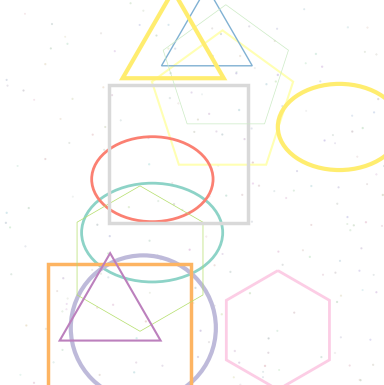[{"shape": "oval", "thickness": 2, "radius": 0.92, "center": [0.395, 0.396]}, {"shape": "pentagon", "thickness": 1.5, "radius": 0.96, "center": [0.578, 0.728]}, {"shape": "circle", "thickness": 3, "radius": 0.94, "center": [0.372, 0.148]}, {"shape": "oval", "thickness": 2, "radius": 0.79, "center": [0.396, 0.535]}, {"shape": "triangle", "thickness": 1, "radius": 0.68, "center": [0.537, 0.897]}, {"shape": "square", "thickness": 2.5, "radius": 0.93, "center": [0.31, 0.13]}, {"shape": "hexagon", "thickness": 0.5, "radius": 0.94, "center": [0.364, 0.328]}, {"shape": "hexagon", "thickness": 2, "radius": 0.77, "center": [0.722, 0.143]}, {"shape": "square", "thickness": 2.5, "radius": 0.9, "center": [0.463, 0.6]}, {"shape": "triangle", "thickness": 1.5, "radius": 0.76, "center": [0.286, 0.191]}, {"shape": "pentagon", "thickness": 0.5, "radius": 0.86, "center": [0.587, 0.817]}, {"shape": "oval", "thickness": 3, "radius": 0.8, "center": [0.882, 0.67]}, {"shape": "triangle", "thickness": 3, "radius": 0.76, "center": [0.45, 0.873]}]